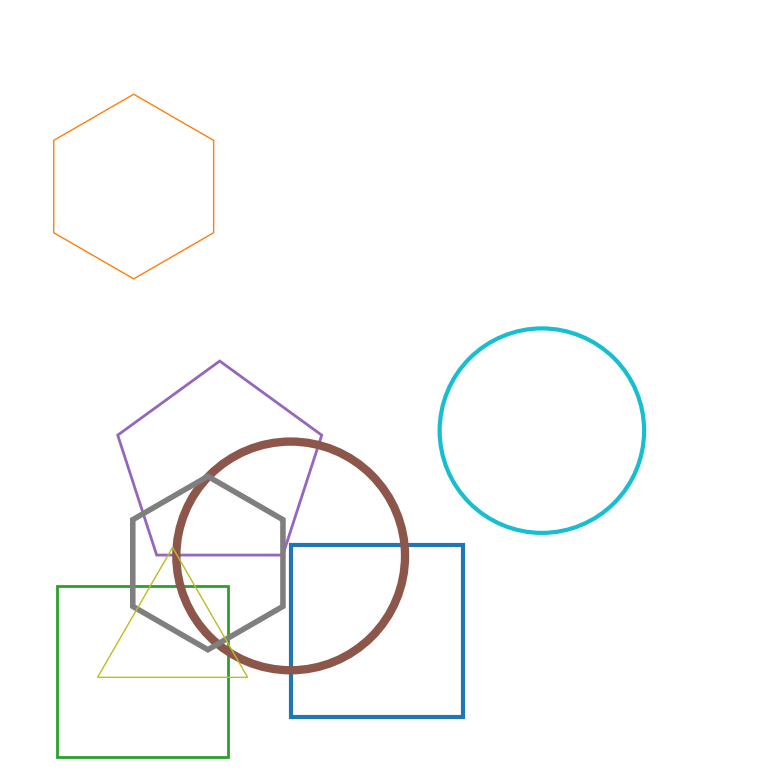[{"shape": "square", "thickness": 1.5, "radius": 0.56, "center": [0.49, 0.18]}, {"shape": "hexagon", "thickness": 0.5, "radius": 0.6, "center": [0.174, 0.758]}, {"shape": "square", "thickness": 1, "radius": 0.55, "center": [0.185, 0.128]}, {"shape": "pentagon", "thickness": 1, "radius": 0.7, "center": [0.285, 0.392]}, {"shape": "circle", "thickness": 3, "radius": 0.74, "center": [0.378, 0.278]}, {"shape": "hexagon", "thickness": 2, "radius": 0.56, "center": [0.27, 0.269]}, {"shape": "triangle", "thickness": 0.5, "radius": 0.56, "center": [0.224, 0.177]}, {"shape": "circle", "thickness": 1.5, "radius": 0.66, "center": [0.704, 0.441]}]